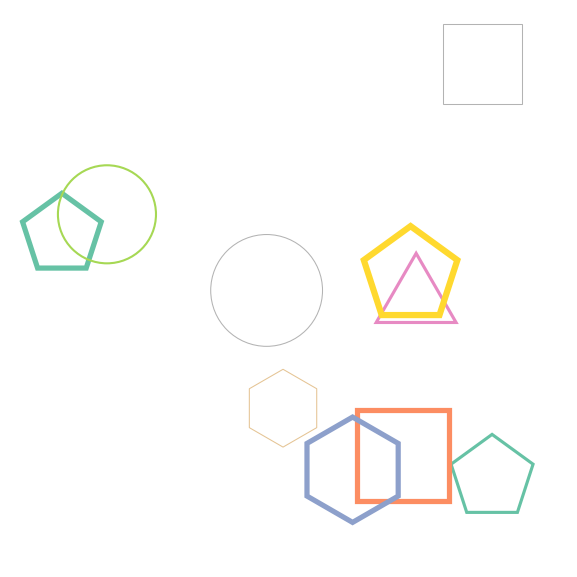[{"shape": "pentagon", "thickness": 2.5, "radius": 0.36, "center": [0.107, 0.593]}, {"shape": "pentagon", "thickness": 1.5, "radius": 0.37, "center": [0.852, 0.172]}, {"shape": "square", "thickness": 2.5, "radius": 0.39, "center": [0.698, 0.211]}, {"shape": "hexagon", "thickness": 2.5, "radius": 0.46, "center": [0.611, 0.186]}, {"shape": "triangle", "thickness": 1.5, "radius": 0.4, "center": [0.721, 0.481]}, {"shape": "circle", "thickness": 1, "radius": 0.42, "center": [0.185, 0.628]}, {"shape": "pentagon", "thickness": 3, "radius": 0.43, "center": [0.711, 0.522]}, {"shape": "hexagon", "thickness": 0.5, "radius": 0.34, "center": [0.49, 0.292]}, {"shape": "square", "thickness": 0.5, "radius": 0.34, "center": [0.836, 0.888]}, {"shape": "circle", "thickness": 0.5, "radius": 0.48, "center": [0.462, 0.496]}]